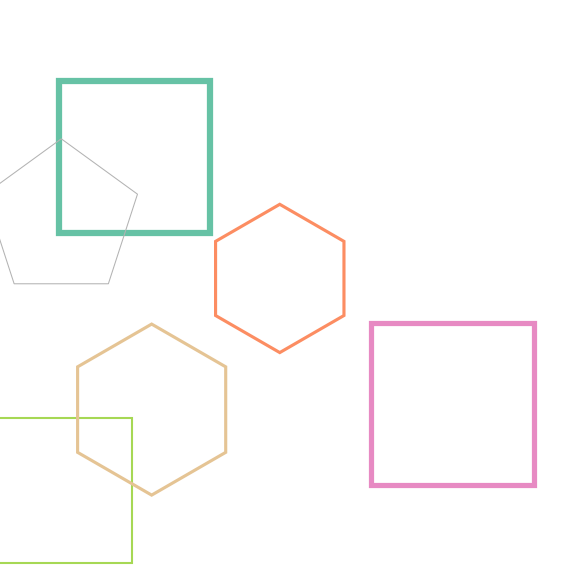[{"shape": "square", "thickness": 3, "radius": 0.66, "center": [0.233, 0.727]}, {"shape": "hexagon", "thickness": 1.5, "radius": 0.64, "center": [0.484, 0.517]}, {"shape": "square", "thickness": 2.5, "radius": 0.7, "center": [0.784, 0.3]}, {"shape": "square", "thickness": 1, "radius": 0.63, "center": [0.103, 0.15]}, {"shape": "hexagon", "thickness": 1.5, "radius": 0.74, "center": [0.263, 0.29]}, {"shape": "pentagon", "thickness": 0.5, "radius": 0.69, "center": [0.106, 0.62]}]